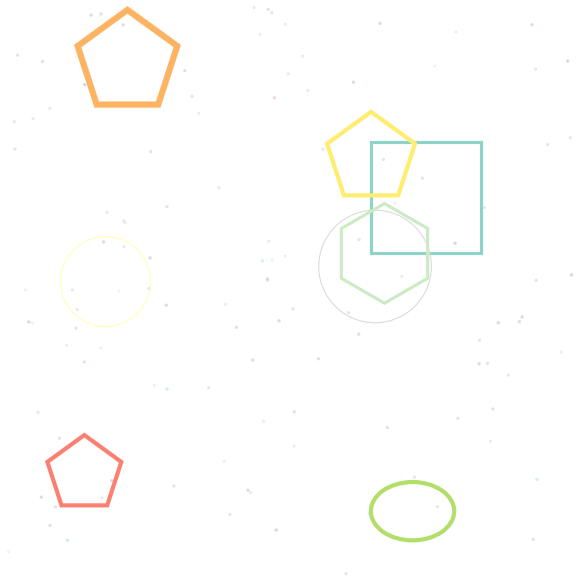[{"shape": "square", "thickness": 1.5, "radius": 0.48, "center": [0.738, 0.657]}, {"shape": "circle", "thickness": 0.5, "radius": 0.39, "center": [0.183, 0.512]}, {"shape": "pentagon", "thickness": 2, "radius": 0.34, "center": [0.146, 0.179]}, {"shape": "pentagon", "thickness": 3, "radius": 0.45, "center": [0.221, 0.891]}, {"shape": "oval", "thickness": 2, "radius": 0.36, "center": [0.714, 0.114]}, {"shape": "circle", "thickness": 0.5, "radius": 0.49, "center": [0.649, 0.538]}, {"shape": "hexagon", "thickness": 1.5, "radius": 0.43, "center": [0.666, 0.56]}, {"shape": "pentagon", "thickness": 2, "radius": 0.4, "center": [0.643, 0.726]}]